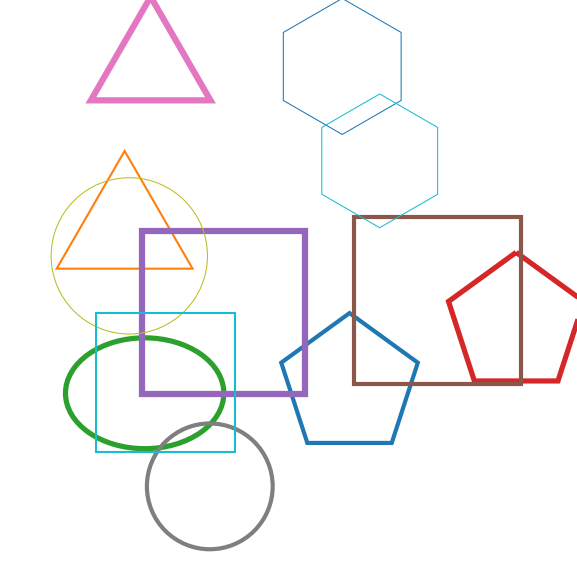[{"shape": "pentagon", "thickness": 2, "radius": 0.62, "center": [0.605, 0.333]}, {"shape": "hexagon", "thickness": 0.5, "radius": 0.59, "center": [0.593, 0.884]}, {"shape": "triangle", "thickness": 1, "radius": 0.68, "center": [0.216, 0.602]}, {"shape": "oval", "thickness": 2.5, "radius": 0.69, "center": [0.25, 0.318]}, {"shape": "pentagon", "thickness": 2.5, "radius": 0.62, "center": [0.894, 0.439]}, {"shape": "square", "thickness": 3, "radius": 0.71, "center": [0.387, 0.459]}, {"shape": "square", "thickness": 2, "radius": 0.72, "center": [0.758, 0.478]}, {"shape": "triangle", "thickness": 3, "radius": 0.6, "center": [0.261, 0.885]}, {"shape": "circle", "thickness": 2, "radius": 0.54, "center": [0.363, 0.157]}, {"shape": "circle", "thickness": 0.5, "radius": 0.68, "center": [0.224, 0.556]}, {"shape": "square", "thickness": 1, "radius": 0.6, "center": [0.286, 0.337]}, {"shape": "hexagon", "thickness": 0.5, "radius": 0.58, "center": [0.658, 0.721]}]